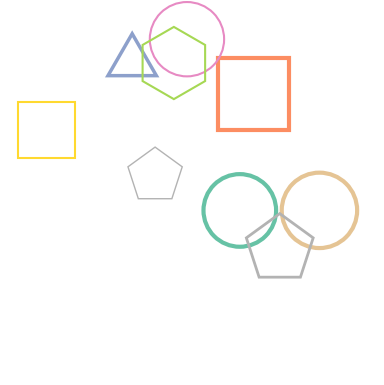[{"shape": "circle", "thickness": 3, "radius": 0.47, "center": [0.623, 0.453]}, {"shape": "square", "thickness": 3, "radius": 0.47, "center": [0.659, 0.757]}, {"shape": "triangle", "thickness": 2.5, "radius": 0.36, "center": [0.343, 0.84]}, {"shape": "circle", "thickness": 1.5, "radius": 0.48, "center": [0.486, 0.898]}, {"shape": "hexagon", "thickness": 1.5, "radius": 0.47, "center": [0.452, 0.836]}, {"shape": "square", "thickness": 1.5, "radius": 0.37, "center": [0.12, 0.662]}, {"shape": "circle", "thickness": 3, "radius": 0.49, "center": [0.83, 0.454]}, {"shape": "pentagon", "thickness": 2, "radius": 0.46, "center": [0.727, 0.354]}, {"shape": "pentagon", "thickness": 1, "radius": 0.37, "center": [0.403, 0.544]}]